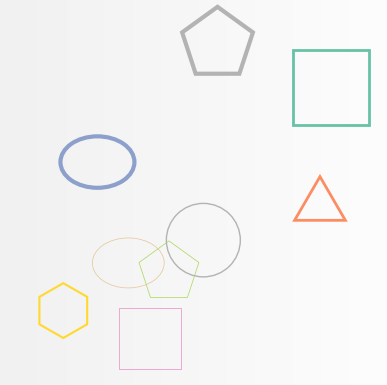[{"shape": "square", "thickness": 2, "radius": 0.49, "center": [0.855, 0.773]}, {"shape": "triangle", "thickness": 2, "radius": 0.38, "center": [0.826, 0.466]}, {"shape": "oval", "thickness": 3, "radius": 0.48, "center": [0.251, 0.579]}, {"shape": "square", "thickness": 0.5, "radius": 0.4, "center": [0.388, 0.121]}, {"shape": "pentagon", "thickness": 0.5, "radius": 0.41, "center": [0.436, 0.293]}, {"shape": "hexagon", "thickness": 1.5, "radius": 0.36, "center": [0.163, 0.193]}, {"shape": "oval", "thickness": 0.5, "radius": 0.46, "center": [0.331, 0.317]}, {"shape": "pentagon", "thickness": 3, "radius": 0.48, "center": [0.561, 0.886]}, {"shape": "circle", "thickness": 1, "radius": 0.48, "center": [0.525, 0.376]}]